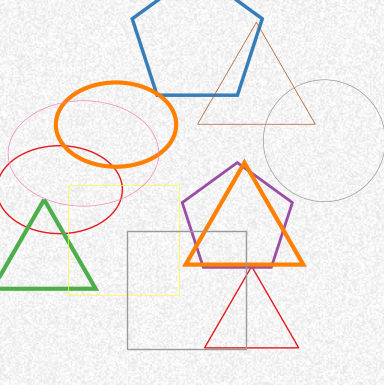[{"shape": "triangle", "thickness": 1, "radius": 0.71, "center": [0.654, 0.167]}, {"shape": "oval", "thickness": 1, "radius": 0.82, "center": [0.155, 0.507]}, {"shape": "pentagon", "thickness": 2.5, "radius": 0.89, "center": [0.512, 0.896]}, {"shape": "triangle", "thickness": 3, "radius": 0.77, "center": [0.115, 0.327]}, {"shape": "pentagon", "thickness": 2, "radius": 0.75, "center": [0.616, 0.427]}, {"shape": "triangle", "thickness": 3, "radius": 0.88, "center": [0.635, 0.401]}, {"shape": "oval", "thickness": 3, "radius": 0.78, "center": [0.301, 0.676]}, {"shape": "square", "thickness": 0.5, "radius": 0.71, "center": [0.321, 0.376]}, {"shape": "triangle", "thickness": 0.5, "radius": 0.88, "center": [0.666, 0.766]}, {"shape": "oval", "thickness": 0.5, "radius": 0.98, "center": [0.217, 0.602]}, {"shape": "square", "thickness": 1, "radius": 0.77, "center": [0.485, 0.247]}, {"shape": "circle", "thickness": 0.5, "radius": 0.79, "center": [0.842, 0.634]}]